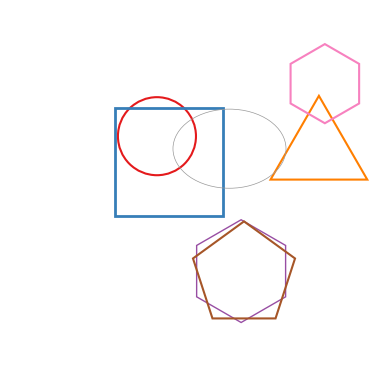[{"shape": "circle", "thickness": 1.5, "radius": 0.51, "center": [0.408, 0.646]}, {"shape": "square", "thickness": 2, "radius": 0.7, "center": [0.438, 0.579]}, {"shape": "hexagon", "thickness": 1, "radius": 0.67, "center": [0.626, 0.296]}, {"shape": "triangle", "thickness": 1.5, "radius": 0.73, "center": [0.828, 0.606]}, {"shape": "pentagon", "thickness": 1.5, "radius": 0.7, "center": [0.634, 0.286]}, {"shape": "hexagon", "thickness": 1.5, "radius": 0.51, "center": [0.844, 0.783]}, {"shape": "oval", "thickness": 0.5, "radius": 0.73, "center": [0.596, 0.614]}]